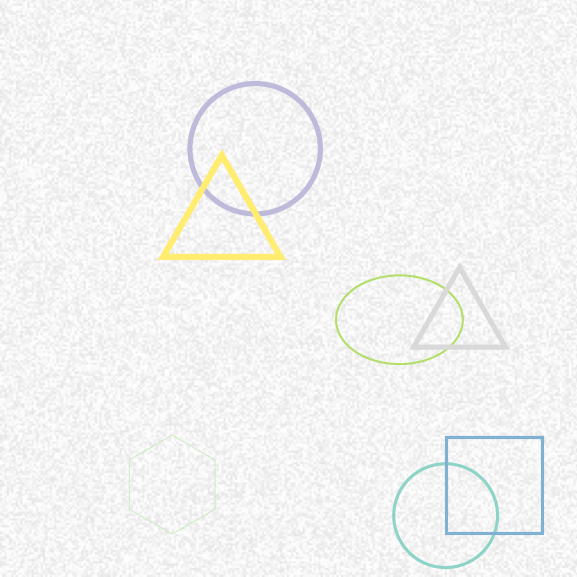[{"shape": "circle", "thickness": 1.5, "radius": 0.45, "center": [0.772, 0.106]}, {"shape": "circle", "thickness": 2.5, "radius": 0.56, "center": [0.442, 0.742]}, {"shape": "square", "thickness": 1.5, "radius": 0.42, "center": [0.855, 0.159]}, {"shape": "oval", "thickness": 1, "radius": 0.55, "center": [0.692, 0.445]}, {"shape": "triangle", "thickness": 2.5, "radius": 0.46, "center": [0.796, 0.444]}, {"shape": "hexagon", "thickness": 0.5, "radius": 0.43, "center": [0.298, 0.16]}, {"shape": "triangle", "thickness": 3, "radius": 0.59, "center": [0.384, 0.613]}]